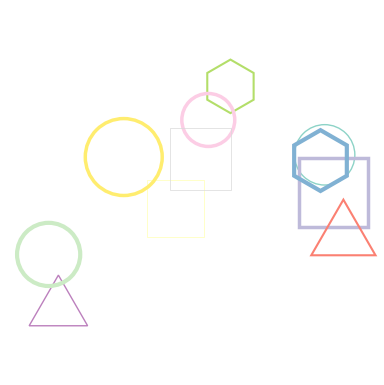[{"shape": "circle", "thickness": 1, "radius": 0.39, "center": [0.843, 0.598]}, {"shape": "square", "thickness": 0.5, "radius": 0.37, "center": [0.456, 0.458]}, {"shape": "square", "thickness": 2.5, "radius": 0.45, "center": [0.866, 0.501]}, {"shape": "triangle", "thickness": 1.5, "radius": 0.48, "center": [0.892, 0.385]}, {"shape": "hexagon", "thickness": 3, "radius": 0.39, "center": [0.832, 0.583]}, {"shape": "hexagon", "thickness": 1.5, "radius": 0.35, "center": [0.599, 0.776]}, {"shape": "circle", "thickness": 2.5, "radius": 0.34, "center": [0.541, 0.688]}, {"shape": "square", "thickness": 0.5, "radius": 0.4, "center": [0.522, 0.587]}, {"shape": "triangle", "thickness": 1, "radius": 0.44, "center": [0.152, 0.198]}, {"shape": "circle", "thickness": 3, "radius": 0.41, "center": [0.126, 0.339]}, {"shape": "circle", "thickness": 2.5, "radius": 0.5, "center": [0.321, 0.592]}]